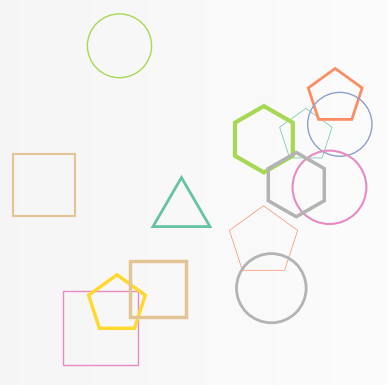[{"shape": "pentagon", "thickness": 0.5, "radius": 0.36, "center": [0.789, 0.647]}, {"shape": "triangle", "thickness": 2, "radius": 0.42, "center": [0.468, 0.454]}, {"shape": "pentagon", "thickness": 0.5, "radius": 0.46, "center": [0.68, 0.373]}, {"shape": "pentagon", "thickness": 2, "radius": 0.37, "center": [0.865, 0.749]}, {"shape": "circle", "thickness": 1, "radius": 0.41, "center": [0.877, 0.677]}, {"shape": "circle", "thickness": 1.5, "radius": 0.48, "center": [0.85, 0.514]}, {"shape": "square", "thickness": 1, "radius": 0.49, "center": [0.259, 0.148]}, {"shape": "circle", "thickness": 1, "radius": 0.41, "center": [0.308, 0.881]}, {"shape": "hexagon", "thickness": 3, "radius": 0.43, "center": [0.681, 0.638]}, {"shape": "pentagon", "thickness": 2.5, "radius": 0.38, "center": [0.302, 0.209]}, {"shape": "square", "thickness": 1.5, "radius": 0.4, "center": [0.114, 0.519]}, {"shape": "square", "thickness": 2.5, "radius": 0.36, "center": [0.407, 0.25]}, {"shape": "hexagon", "thickness": 2.5, "radius": 0.42, "center": [0.765, 0.52]}, {"shape": "circle", "thickness": 2, "radius": 0.45, "center": [0.7, 0.251]}]